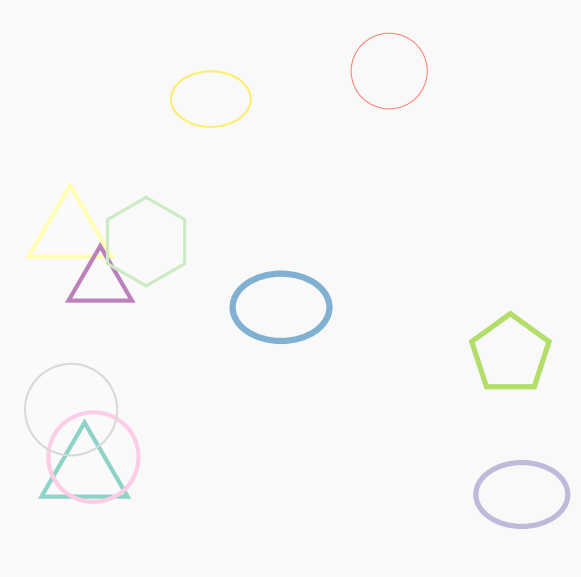[{"shape": "triangle", "thickness": 2, "radius": 0.43, "center": [0.145, 0.182]}, {"shape": "triangle", "thickness": 2, "radius": 0.41, "center": [0.121, 0.596]}, {"shape": "oval", "thickness": 2.5, "radius": 0.4, "center": [0.898, 0.143]}, {"shape": "circle", "thickness": 0.5, "radius": 0.33, "center": [0.67, 0.876]}, {"shape": "oval", "thickness": 3, "radius": 0.42, "center": [0.484, 0.467]}, {"shape": "pentagon", "thickness": 2.5, "radius": 0.35, "center": [0.878, 0.386]}, {"shape": "circle", "thickness": 2, "radius": 0.39, "center": [0.161, 0.208]}, {"shape": "circle", "thickness": 1, "radius": 0.4, "center": [0.122, 0.29]}, {"shape": "triangle", "thickness": 2, "radius": 0.31, "center": [0.172, 0.51]}, {"shape": "hexagon", "thickness": 1.5, "radius": 0.38, "center": [0.251, 0.581]}, {"shape": "oval", "thickness": 1, "radius": 0.34, "center": [0.363, 0.828]}]